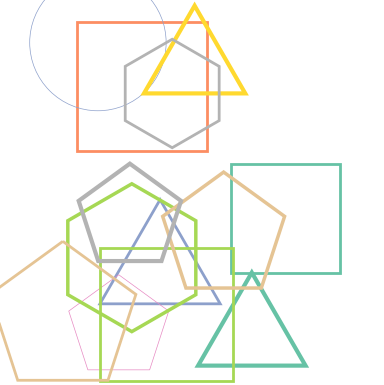[{"shape": "triangle", "thickness": 3, "radius": 0.81, "center": [0.654, 0.131]}, {"shape": "square", "thickness": 2, "radius": 0.71, "center": [0.741, 0.433]}, {"shape": "square", "thickness": 2, "radius": 0.84, "center": [0.369, 0.776]}, {"shape": "circle", "thickness": 0.5, "radius": 0.89, "center": [0.254, 0.89]}, {"shape": "triangle", "thickness": 2, "radius": 0.9, "center": [0.416, 0.301]}, {"shape": "pentagon", "thickness": 0.5, "radius": 0.68, "center": [0.308, 0.15]}, {"shape": "hexagon", "thickness": 2.5, "radius": 0.96, "center": [0.342, 0.331]}, {"shape": "square", "thickness": 2, "radius": 0.87, "center": [0.433, 0.184]}, {"shape": "triangle", "thickness": 3, "radius": 0.76, "center": [0.506, 0.833]}, {"shape": "pentagon", "thickness": 2, "radius": 1.0, "center": [0.163, 0.174]}, {"shape": "pentagon", "thickness": 2.5, "radius": 0.83, "center": [0.581, 0.387]}, {"shape": "pentagon", "thickness": 3, "radius": 0.7, "center": [0.337, 0.435]}, {"shape": "hexagon", "thickness": 2, "radius": 0.7, "center": [0.447, 0.757]}]